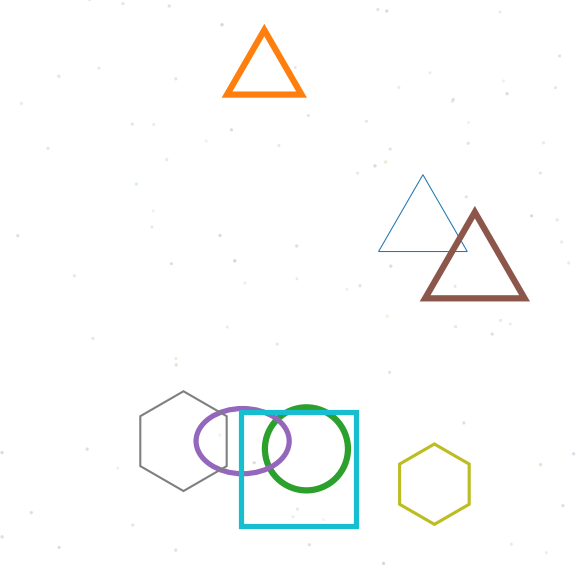[{"shape": "triangle", "thickness": 0.5, "radius": 0.44, "center": [0.732, 0.608]}, {"shape": "triangle", "thickness": 3, "radius": 0.37, "center": [0.458, 0.873]}, {"shape": "circle", "thickness": 3, "radius": 0.36, "center": [0.531, 0.222]}, {"shape": "oval", "thickness": 2.5, "radius": 0.4, "center": [0.42, 0.235]}, {"shape": "triangle", "thickness": 3, "radius": 0.5, "center": [0.822, 0.532]}, {"shape": "hexagon", "thickness": 1, "radius": 0.43, "center": [0.318, 0.235]}, {"shape": "hexagon", "thickness": 1.5, "radius": 0.35, "center": [0.752, 0.161]}, {"shape": "square", "thickness": 2.5, "radius": 0.5, "center": [0.517, 0.187]}]